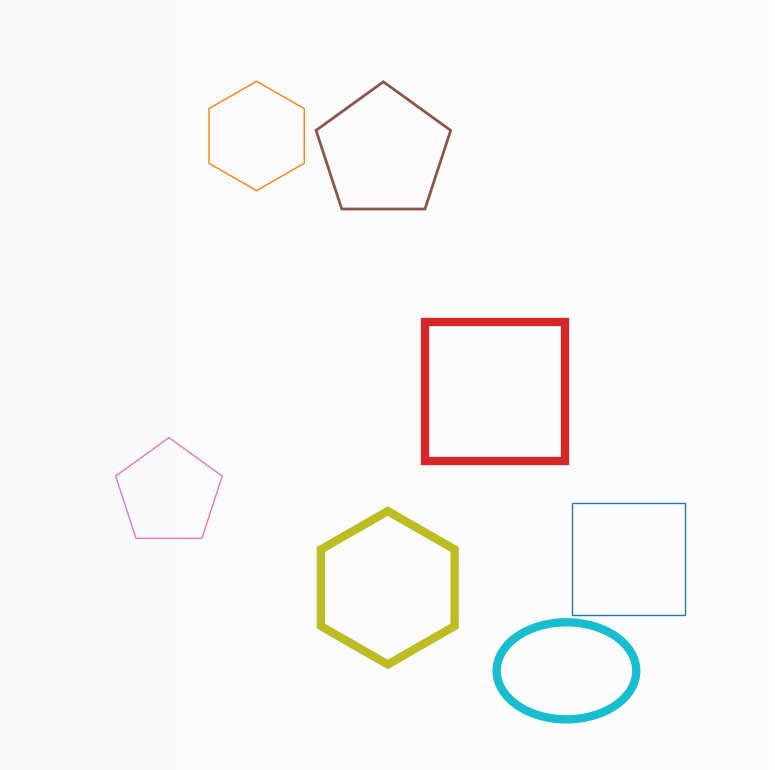[{"shape": "square", "thickness": 0.5, "radius": 0.37, "center": [0.811, 0.274]}, {"shape": "hexagon", "thickness": 0.5, "radius": 0.35, "center": [0.331, 0.823]}, {"shape": "square", "thickness": 3, "radius": 0.45, "center": [0.639, 0.491]}, {"shape": "pentagon", "thickness": 1, "radius": 0.46, "center": [0.495, 0.802]}, {"shape": "pentagon", "thickness": 0.5, "radius": 0.36, "center": [0.218, 0.359]}, {"shape": "hexagon", "thickness": 3, "radius": 0.5, "center": [0.5, 0.237]}, {"shape": "oval", "thickness": 3, "radius": 0.45, "center": [0.731, 0.129]}]